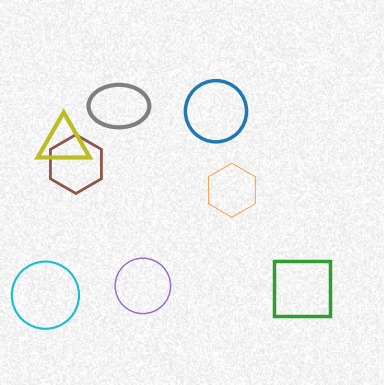[{"shape": "circle", "thickness": 2.5, "radius": 0.4, "center": [0.561, 0.711]}, {"shape": "hexagon", "thickness": 0.5, "radius": 0.35, "center": [0.602, 0.506]}, {"shape": "square", "thickness": 2.5, "radius": 0.36, "center": [0.784, 0.251]}, {"shape": "circle", "thickness": 1, "radius": 0.36, "center": [0.371, 0.257]}, {"shape": "hexagon", "thickness": 2, "radius": 0.38, "center": [0.197, 0.574]}, {"shape": "oval", "thickness": 3, "radius": 0.39, "center": [0.309, 0.724]}, {"shape": "triangle", "thickness": 3, "radius": 0.39, "center": [0.165, 0.63]}, {"shape": "circle", "thickness": 1.5, "radius": 0.44, "center": [0.118, 0.233]}]